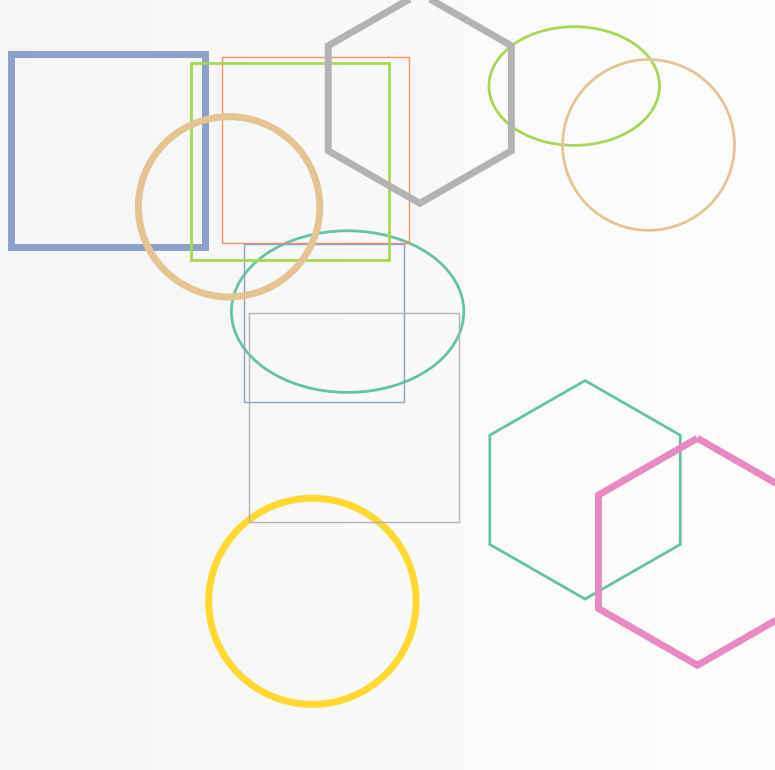[{"shape": "hexagon", "thickness": 1, "radius": 0.71, "center": [0.755, 0.364]}, {"shape": "oval", "thickness": 1, "radius": 0.75, "center": [0.449, 0.595]}, {"shape": "square", "thickness": 0.5, "radius": 0.6, "center": [0.408, 0.805]}, {"shape": "square", "thickness": 2.5, "radius": 0.63, "center": [0.139, 0.804]}, {"shape": "square", "thickness": 0.5, "radius": 0.51, "center": [0.418, 0.581]}, {"shape": "hexagon", "thickness": 2.5, "radius": 0.74, "center": [0.9, 0.283]}, {"shape": "square", "thickness": 1, "radius": 0.64, "center": [0.374, 0.79]}, {"shape": "oval", "thickness": 1, "radius": 0.55, "center": [0.741, 0.888]}, {"shape": "circle", "thickness": 2.5, "radius": 0.67, "center": [0.403, 0.219]}, {"shape": "circle", "thickness": 1, "radius": 0.55, "center": [0.837, 0.812]}, {"shape": "circle", "thickness": 2.5, "radius": 0.59, "center": [0.296, 0.731]}, {"shape": "square", "thickness": 0.5, "radius": 0.68, "center": [0.457, 0.458]}, {"shape": "hexagon", "thickness": 2.5, "radius": 0.68, "center": [0.542, 0.872]}]